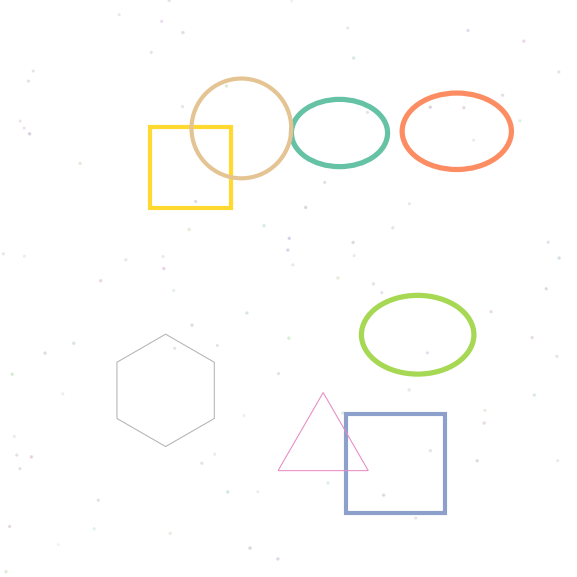[{"shape": "oval", "thickness": 2.5, "radius": 0.42, "center": [0.588, 0.769]}, {"shape": "oval", "thickness": 2.5, "radius": 0.47, "center": [0.791, 0.772]}, {"shape": "square", "thickness": 2, "radius": 0.43, "center": [0.685, 0.196]}, {"shape": "triangle", "thickness": 0.5, "radius": 0.45, "center": [0.56, 0.229]}, {"shape": "oval", "thickness": 2.5, "radius": 0.49, "center": [0.723, 0.42]}, {"shape": "square", "thickness": 2, "radius": 0.35, "center": [0.33, 0.71]}, {"shape": "circle", "thickness": 2, "radius": 0.43, "center": [0.418, 0.777]}, {"shape": "hexagon", "thickness": 0.5, "radius": 0.49, "center": [0.287, 0.323]}]